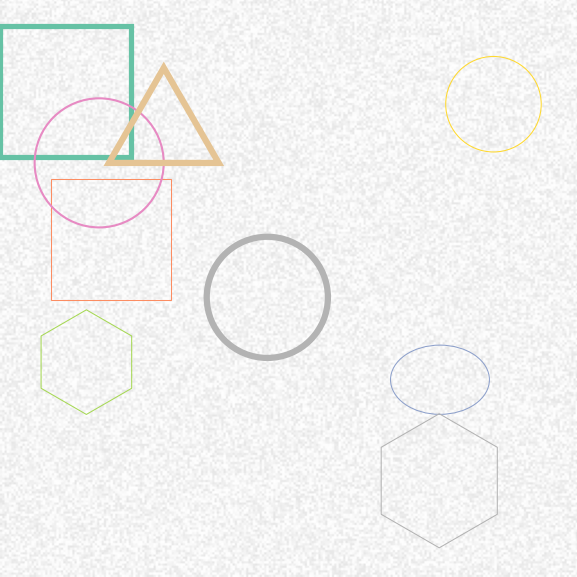[{"shape": "square", "thickness": 2.5, "radius": 0.57, "center": [0.114, 0.84]}, {"shape": "square", "thickness": 0.5, "radius": 0.52, "center": [0.192, 0.584]}, {"shape": "oval", "thickness": 0.5, "radius": 0.43, "center": [0.762, 0.342]}, {"shape": "circle", "thickness": 1, "radius": 0.56, "center": [0.172, 0.717]}, {"shape": "hexagon", "thickness": 0.5, "radius": 0.45, "center": [0.15, 0.372]}, {"shape": "circle", "thickness": 0.5, "radius": 0.41, "center": [0.854, 0.819]}, {"shape": "triangle", "thickness": 3, "radius": 0.55, "center": [0.284, 0.772]}, {"shape": "circle", "thickness": 3, "radius": 0.52, "center": [0.463, 0.484]}, {"shape": "hexagon", "thickness": 0.5, "radius": 0.58, "center": [0.761, 0.167]}]